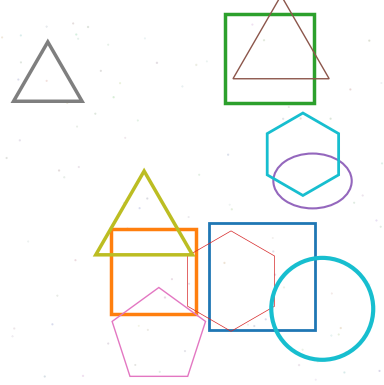[{"shape": "square", "thickness": 2, "radius": 0.69, "center": [0.681, 0.282]}, {"shape": "square", "thickness": 2.5, "radius": 0.56, "center": [0.399, 0.295]}, {"shape": "square", "thickness": 2.5, "radius": 0.58, "center": [0.7, 0.848]}, {"shape": "hexagon", "thickness": 0.5, "radius": 0.65, "center": [0.6, 0.27]}, {"shape": "oval", "thickness": 1.5, "radius": 0.51, "center": [0.812, 0.53]}, {"shape": "triangle", "thickness": 1, "radius": 0.72, "center": [0.73, 0.868]}, {"shape": "pentagon", "thickness": 1, "radius": 0.64, "center": [0.413, 0.126]}, {"shape": "triangle", "thickness": 2.5, "radius": 0.51, "center": [0.124, 0.788]}, {"shape": "triangle", "thickness": 2.5, "radius": 0.73, "center": [0.374, 0.411]}, {"shape": "hexagon", "thickness": 2, "radius": 0.54, "center": [0.787, 0.599]}, {"shape": "circle", "thickness": 3, "radius": 0.66, "center": [0.837, 0.198]}]